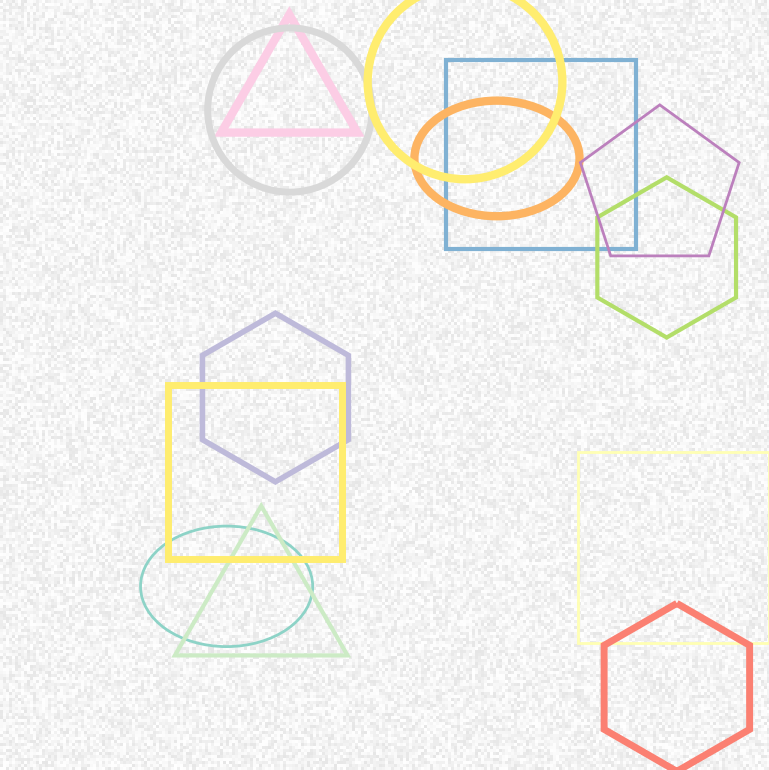[{"shape": "oval", "thickness": 1, "radius": 0.56, "center": [0.294, 0.239]}, {"shape": "square", "thickness": 1, "radius": 0.62, "center": [0.874, 0.289]}, {"shape": "hexagon", "thickness": 2, "radius": 0.55, "center": [0.358, 0.484]}, {"shape": "hexagon", "thickness": 2.5, "radius": 0.55, "center": [0.879, 0.107]}, {"shape": "square", "thickness": 1.5, "radius": 0.62, "center": [0.702, 0.799]}, {"shape": "oval", "thickness": 3, "radius": 0.54, "center": [0.645, 0.794]}, {"shape": "hexagon", "thickness": 1.5, "radius": 0.52, "center": [0.866, 0.666]}, {"shape": "triangle", "thickness": 3, "radius": 0.51, "center": [0.376, 0.879]}, {"shape": "circle", "thickness": 2.5, "radius": 0.53, "center": [0.376, 0.857]}, {"shape": "pentagon", "thickness": 1, "radius": 0.54, "center": [0.857, 0.755]}, {"shape": "triangle", "thickness": 1.5, "radius": 0.65, "center": [0.339, 0.214]}, {"shape": "circle", "thickness": 3, "radius": 0.63, "center": [0.604, 0.894]}, {"shape": "square", "thickness": 2.5, "radius": 0.56, "center": [0.331, 0.387]}]